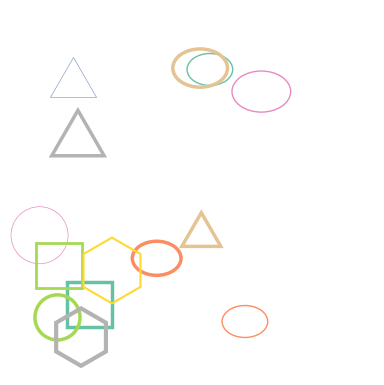[{"shape": "oval", "thickness": 1, "radius": 0.3, "center": [0.545, 0.819]}, {"shape": "square", "thickness": 2.5, "radius": 0.3, "center": [0.233, 0.209]}, {"shape": "oval", "thickness": 2.5, "radius": 0.32, "center": [0.407, 0.329]}, {"shape": "oval", "thickness": 1, "radius": 0.3, "center": [0.636, 0.165]}, {"shape": "triangle", "thickness": 0.5, "radius": 0.35, "center": [0.191, 0.781]}, {"shape": "circle", "thickness": 0.5, "radius": 0.37, "center": [0.103, 0.389]}, {"shape": "oval", "thickness": 1, "radius": 0.38, "center": [0.679, 0.762]}, {"shape": "circle", "thickness": 2.5, "radius": 0.29, "center": [0.149, 0.176]}, {"shape": "square", "thickness": 2, "radius": 0.3, "center": [0.153, 0.311]}, {"shape": "hexagon", "thickness": 1.5, "radius": 0.43, "center": [0.291, 0.297]}, {"shape": "oval", "thickness": 2.5, "radius": 0.36, "center": [0.52, 0.823]}, {"shape": "triangle", "thickness": 2.5, "radius": 0.29, "center": [0.523, 0.389]}, {"shape": "hexagon", "thickness": 3, "radius": 0.37, "center": [0.211, 0.124]}, {"shape": "triangle", "thickness": 2.5, "radius": 0.39, "center": [0.202, 0.635]}]